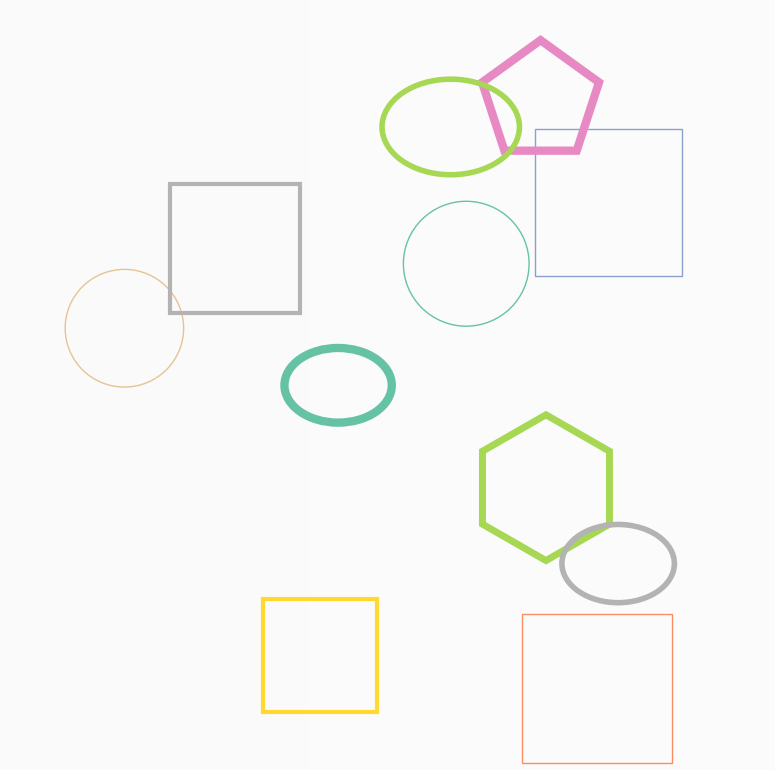[{"shape": "oval", "thickness": 3, "radius": 0.35, "center": [0.436, 0.5]}, {"shape": "circle", "thickness": 0.5, "radius": 0.41, "center": [0.602, 0.657]}, {"shape": "square", "thickness": 0.5, "radius": 0.48, "center": [0.77, 0.106]}, {"shape": "square", "thickness": 0.5, "radius": 0.48, "center": [0.785, 0.737]}, {"shape": "pentagon", "thickness": 3, "radius": 0.4, "center": [0.697, 0.868]}, {"shape": "oval", "thickness": 2, "radius": 0.44, "center": [0.582, 0.835]}, {"shape": "hexagon", "thickness": 2.5, "radius": 0.47, "center": [0.704, 0.367]}, {"shape": "square", "thickness": 1.5, "radius": 0.37, "center": [0.413, 0.149]}, {"shape": "circle", "thickness": 0.5, "radius": 0.38, "center": [0.161, 0.574]}, {"shape": "square", "thickness": 1.5, "radius": 0.42, "center": [0.303, 0.677]}, {"shape": "oval", "thickness": 2, "radius": 0.36, "center": [0.798, 0.268]}]